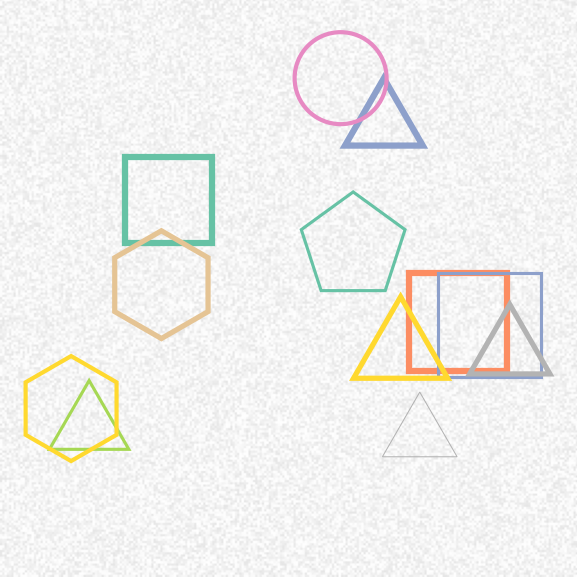[{"shape": "square", "thickness": 3, "radius": 0.37, "center": [0.292, 0.653]}, {"shape": "pentagon", "thickness": 1.5, "radius": 0.47, "center": [0.612, 0.572]}, {"shape": "square", "thickness": 3, "radius": 0.43, "center": [0.793, 0.441]}, {"shape": "triangle", "thickness": 3, "radius": 0.39, "center": [0.665, 0.786]}, {"shape": "square", "thickness": 1.5, "radius": 0.45, "center": [0.847, 0.436]}, {"shape": "circle", "thickness": 2, "radius": 0.4, "center": [0.59, 0.864]}, {"shape": "triangle", "thickness": 1.5, "radius": 0.4, "center": [0.154, 0.261]}, {"shape": "triangle", "thickness": 2.5, "radius": 0.47, "center": [0.694, 0.391]}, {"shape": "hexagon", "thickness": 2, "radius": 0.45, "center": [0.123, 0.292]}, {"shape": "hexagon", "thickness": 2.5, "radius": 0.47, "center": [0.279, 0.506]}, {"shape": "triangle", "thickness": 2.5, "radius": 0.4, "center": [0.883, 0.392]}, {"shape": "triangle", "thickness": 0.5, "radius": 0.37, "center": [0.727, 0.246]}]